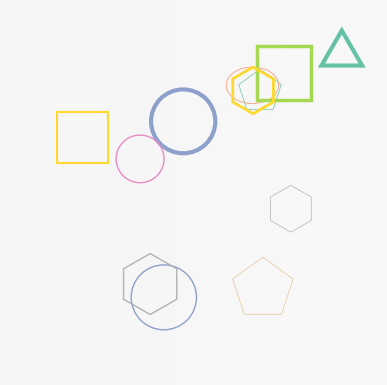[{"shape": "pentagon", "thickness": 0.5, "radius": 0.29, "center": [0.671, 0.762]}, {"shape": "triangle", "thickness": 3, "radius": 0.3, "center": [0.882, 0.86]}, {"shape": "oval", "thickness": 0.5, "radius": 0.34, "center": [0.651, 0.778]}, {"shape": "circle", "thickness": 1, "radius": 0.42, "center": [0.423, 0.228]}, {"shape": "circle", "thickness": 3, "radius": 0.41, "center": [0.473, 0.685]}, {"shape": "circle", "thickness": 1, "radius": 0.31, "center": [0.361, 0.587]}, {"shape": "square", "thickness": 2.5, "radius": 0.35, "center": [0.732, 0.81]}, {"shape": "square", "thickness": 1.5, "radius": 0.33, "center": [0.213, 0.644]}, {"shape": "hexagon", "thickness": 2, "radius": 0.3, "center": [0.653, 0.765]}, {"shape": "pentagon", "thickness": 0.5, "radius": 0.41, "center": [0.678, 0.25]}, {"shape": "hexagon", "thickness": 1, "radius": 0.4, "center": [0.388, 0.262]}, {"shape": "hexagon", "thickness": 0.5, "radius": 0.3, "center": [0.751, 0.458]}]